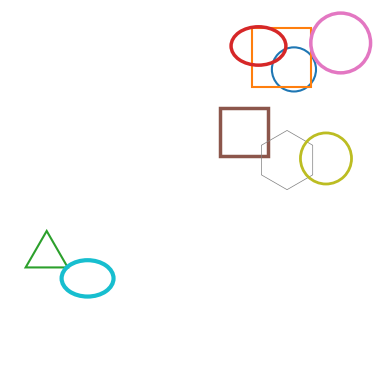[{"shape": "circle", "thickness": 1.5, "radius": 0.29, "center": [0.763, 0.82]}, {"shape": "square", "thickness": 1.5, "radius": 0.38, "center": [0.731, 0.85]}, {"shape": "triangle", "thickness": 1.5, "radius": 0.32, "center": [0.121, 0.337]}, {"shape": "oval", "thickness": 2.5, "radius": 0.36, "center": [0.671, 0.881]}, {"shape": "square", "thickness": 2.5, "radius": 0.31, "center": [0.634, 0.656]}, {"shape": "circle", "thickness": 2.5, "radius": 0.39, "center": [0.885, 0.888]}, {"shape": "hexagon", "thickness": 0.5, "radius": 0.38, "center": [0.746, 0.584]}, {"shape": "circle", "thickness": 2, "radius": 0.33, "center": [0.847, 0.588]}, {"shape": "oval", "thickness": 3, "radius": 0.34, "center": [0.227, 0.277]}]